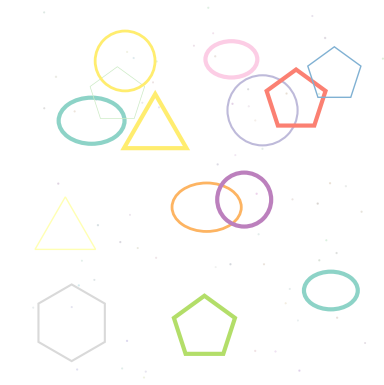[{"shape": "oval", "thickness": 3, "radius": 0.43, "center": [0.238, 0.686]}, {"shape": "oval", "thickness": 3, "radius": 0.35, "center": [0.859, 0.245]}, {"shape": "triangle", "thickness": 1, "radius": 0.45, "center": [0.17, 0.398]}, {"shape": "circle", "thickness": 1.5, "radius": 0.46, "center": [0.682, 0.713]}, {"shape": "pentagon", "thickness": 3, "radius": 0.4, "center": [0.769, 0.739]}, {"shape": "pentagon", "thickness": 1, "radius": 0.36, "center": [0.868, 0.806]}, {"shape": "oval", "thickness": 2, "radius": 0.45, "center": [0.537, 0.462]}, {"shape": "pentagon", "thickness": 3, "radius": 0.42, "center": [0.531, 0.148]}, {"shape": "oval", "thickness": 3, "radius": 0.34, "center": [0.601, 0.846]}, {"shape": "hexagon", "thickness": 1.5, "radius": 0.5, "center": [0.186, 0.162]}, {"shape": "circle", "thickness": 3, "radius": 0.35, "center": [0.634, 0.482]}, {"shape": "pentagon", "thickness": 0.5, "radius": 0.37, "center": [0.305, 0.752]}, {"shape": "triangle", "thickness": 3, "radius": 0.47, "center": [0.403, 0.662]}, {"shape": "circle", "thickness": 2, "radius": 0.39, "center": [0.325, 0.842]}]